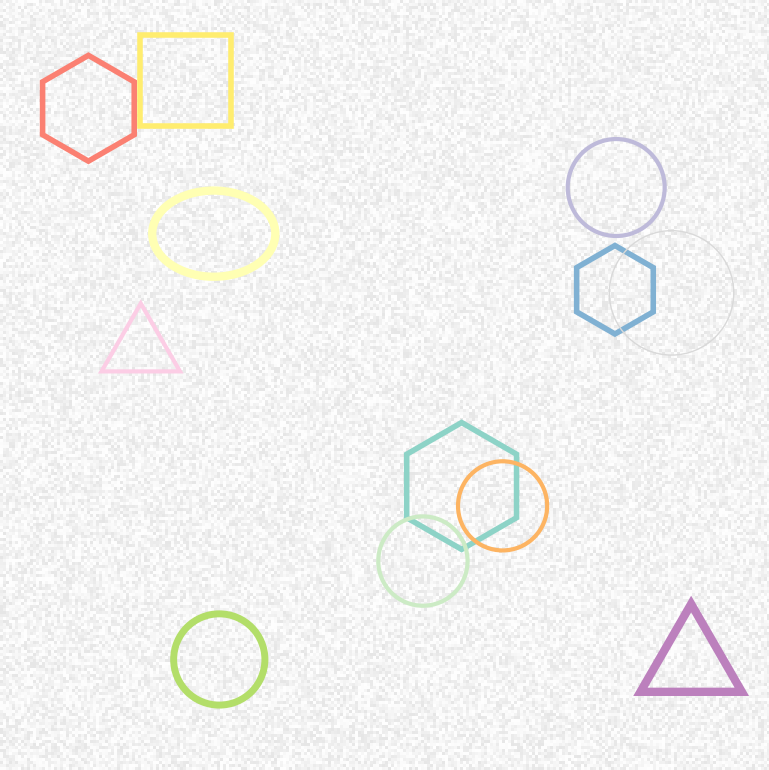[{"shape": "hexagon", "thickness": 2, "radius": 0.41, "center": [0.6, 0.369]}, {"shape": "oval", "thickness": 3, "radius": 0.4, "center": [0.278, 0.697]}, {"shape": "circle", "thickness": 1.5, "radius": 0.31, "center": [0.8, 0.756]}, {"shape": "hexagon", "thickness": 2, "radius": 0.34, "center": [0.115, 0.859]}, {"shape": "hexagon", "thickness": 2, "radius": 0.29, "center": [0.799, 0.624]}, {"shape": "circle", "thickness": 1.5, "radius": 0.29, "center": [0.653, 0.343]}, {"shape": "circle", "thickness": 2.5, "radius": 0.3, "center": [0.285, 0.144]}, {"shape": "triangle", "thickness": 1.5, "radius": 0.29, "center": [0.183, 0.547]}, {"shape": "circle", "thickness": 0.5, "radius": 0.4, "center": [0.872, 0.62]}, {"shape": "triangle", "thickness": 3, "radius": 0.38, "center": [0.898, 0.14]}, {"shape": "circle", "thickness": 1.5, "radius": 0.29, "center": [0.549, 0.271]}, {"shape": "square", "thickness": 2, "radius": 0.29, "center": [0.241, 0.896]}]